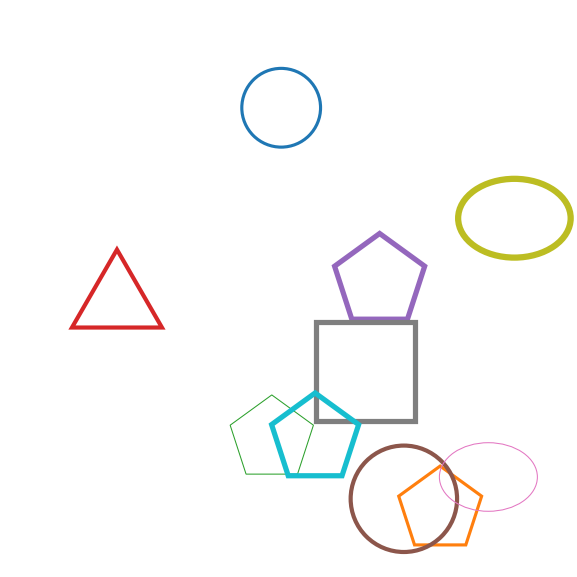[{"shape": "circle", "thickness": 1.5, "radius": 0.34, "center": [0.487, 0.813]}, {"shape": "pentagon", "thickness": 1.5, "radius": 0.38, "center": [0.762, 0.117]}, {"shape": "pentagon", "thickness": 0.5, "radius": 0.38, "center": [0.471, 0.239]}, {"shape": "triangle", "thickness": 2, "radius": 0.45, "center": [0.203, 0.477]}, {"shape": "pentagon", "thickness": 2.5, "radius": 0.41, "center": [0.657, 0.513]}, {"shape": "circle", "thickness": 2, "radius": 0.46, "center": [0.699, 0.135]}, {"shape": "oval", "thickness": 0.5, "radius": 0.42, "center": [0.846, 0.173]}, {"shape": "square", "thickness": 2.5, "radius": 0.43, "center": [0.632, 0.355]}, {"shape": "oval", "thickness": 3, "radius": 0.49, "center": [0.891, 0.621]}, {"shape": "pentagon", "thickness": 2.5, "radius": 0.4, "center": [0.546, 0.239]}]